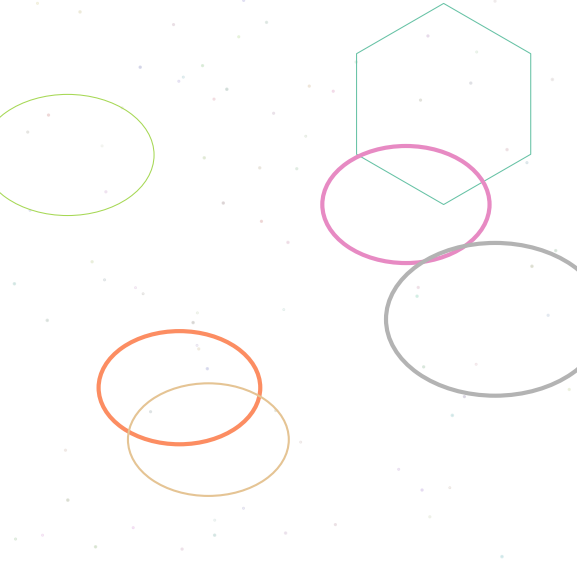[{"shape": "hexagon", "thickness": 0.5, "radius": 0.87, "center": [0.768, 0.819]}, {"shape": "oval", "thickness": 2, "radius": 0.7, "center": [0.311, 0.328]}, {"shape": "oval", "thickness": 2, "radius": 0.72, "center": [0.703, 0.645]}, {"shape": "oval", "thickness": 0.5, "radius": 0.75, "center": [0.117, 0.731]}, {"shape": "oval", "thickness": 1, "radius": 0.7, "center": [0.361, 0.238]}, {"shape": "oval", "thickness": 2, "radius": 0.94, "center": [0.857, 0.446]}]